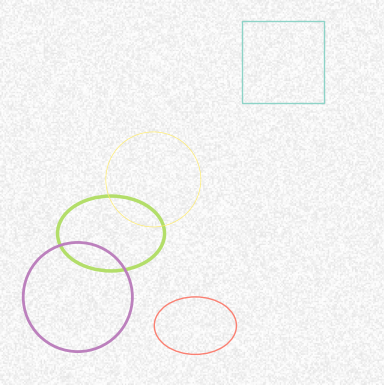[{"shape": "square", "thickness": 1, "radius": 0.53, "center": [0.734, 0.839]}, {"shape": "oval", "thickness": 1, "radius": 0.53, "center": [0.507, 0.154]}, {"shape": "oval", "thickness": 2.5, "radius": 0.69, "center": [0.288, 0.394]}, {"shape": "circle", "thickness": 2, "radius": 0.71, "center": [0.202, 0.229]}, {"shape": "circle", "thickness": 0.5, "radius": 0.62, "center": [0.398, 0.534]}]